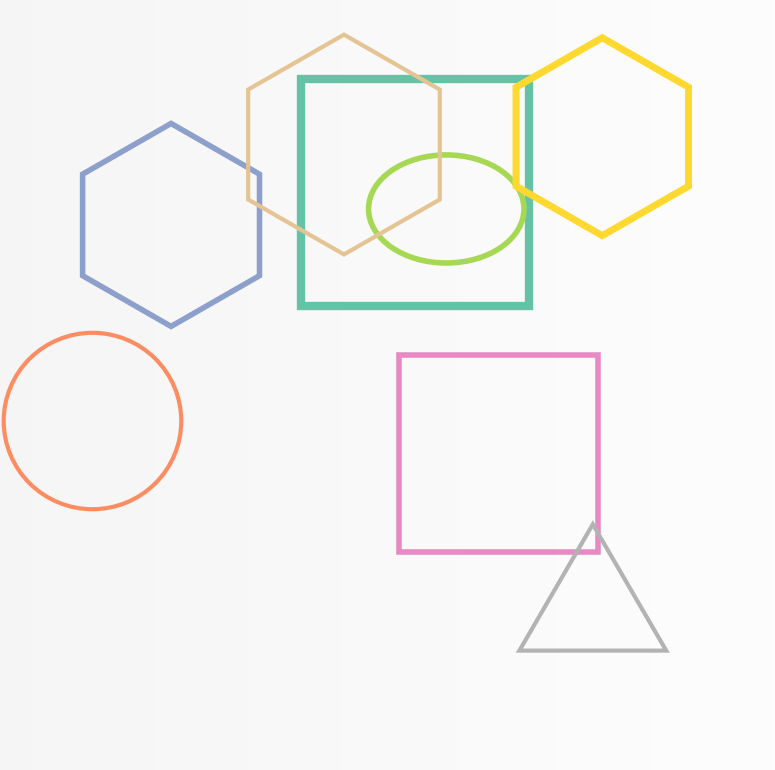[{"shape": "square", "thickness": 3, "radius": 0.74, "center": [0.535, 0.75]}, {"shape": "circle", "thickness": 1.5, "radius": 0.57, "center": [0.119, 0.453]}, {"shape": "hexagon", "thickness": 2, "radius": 0.66, "center": [0.221, 0.708]}, {"shape": "square", "thickness": 2, "radius": 0.64, "center": [0.644, 0.411]}, {"shape": "oval", "thickness": 2, "radius": 0.5, "center": [0.576, 0.729]}, {"shape": "hexagon", "thickness": 2.5, "radius": 0.64, "center": [0.777, 0.822]}, {"shape": "hexagon", "thickness": 1.5, "radius": 0.71, "center": [0.444, 0.812]}, {"shape": "triangle", "thickness": 1.5, "radius": 0.55, "center": [0.765, 0.21]}]